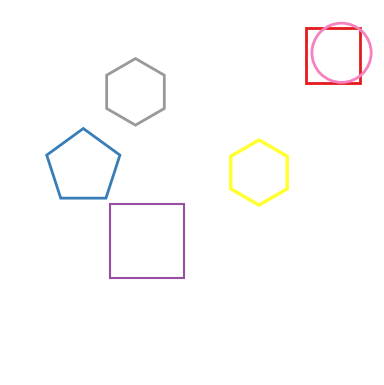[{"shape": "square", "thickness": 2, "radius": 0.35, "center": [0.866, 0.856]}, {"shape": "pentagon", "thickness": 2, "radius": 0.5, "center": [0.216, 0.566]}, {"shape": "square", "thickness": 1.5, "radius": 0.48, "center": [0.382, 0.374]}, {"shape": "hexagon", "thickness": 2.5, "radius": 0.42, "center": [0.673, 0.552]}, {"shape": "circle", "thickness": 2, "radius": 0.38, "center": [0.887, 0.863]}, {"shape": "hexagon", "thickness": 2, "radius": 0.43, "center": [0.352, 0.761]}]